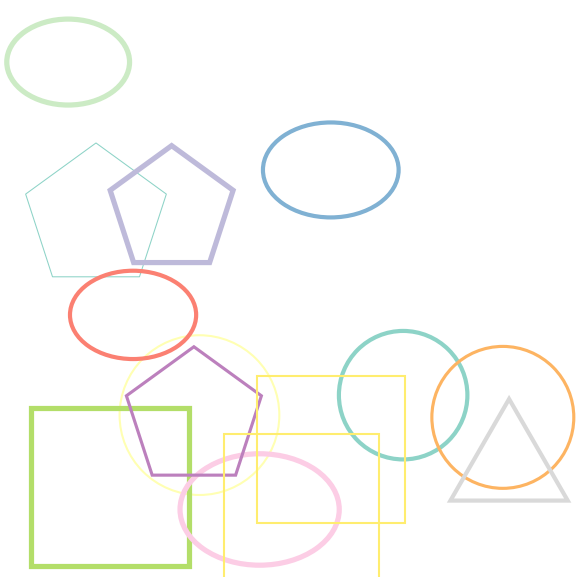[{"shape": "pentagon", "thickness": 0.5, "radius": 0.64, "center": [0.166, 0.623]}, {"shape": "circle", "thickness": 2, "radius": 0.56, "center": [0.698, 0.315]}, {"shape": "circle", "thickness": 1, "radius": 0.69, "center": [0.345, 0.28]}, {"shape": "pentagon", "thickness": 2.5, "radius": 0.56, "center": [0.297, 0.635]}, {"shape": "oval", "thickness": 2, "radius": 0.55, "center": [0.23, 0.454]}, {"shape": "oval", "thickness": 2, "radius": 0.59, "center": [0.573, 0.705]}, {"shape": "circle", "thickness": 1.5, "radius": 0.61, "center": [0.871, 0.276]}, {"shape": "square", "thickness": 2.5, "radius": 0.68, "center": [0.19, 0.156]}, {"shape": "oval", "thickness": 2.5, "radius": 0.69, "center": [0.45, 0.117]}, {"shape": "triangle", "thickness": 2, "radius": 0.59, "center": [0.882, 0.191]}, {"shape": "pentagon", "thickness": 1.5, "radius": 0.61, "center": [0.336, 0.276]}, {"shape": "oval", "thickness": 2.5, "radius": 0.53, "center": [0.118, 0.892]}, {"shape": "square", "thickness": 1, "radius": 0.64, "center": [0.573, 0.22]}, {"shape": "square", "thickness": 1, "radius": 0.67, "center": [0.522, 0.114]}]